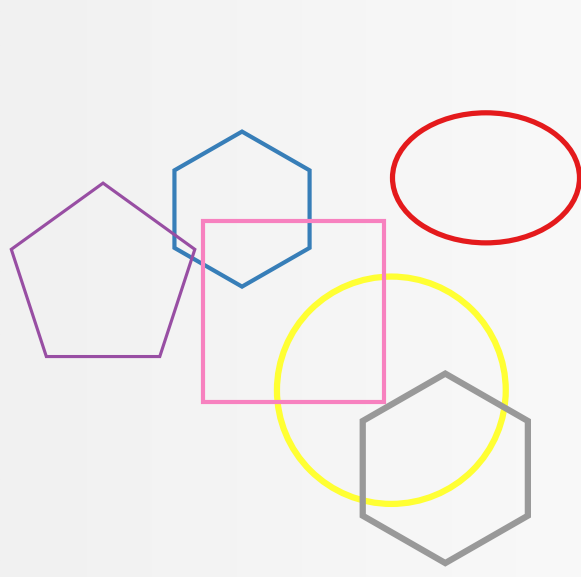[{"shape": "oval", "thickness": 2.5, "radius": 0.8, "center": [0.836, 0.691]}, {"shape": "hexagon", "thickness": 2, "radius": 0.67, "center": [0.416, 0.637]}, {"shape": "pentagon", "thickness": 1.5, "radius": 0.83, "center": [0.177, 0.516]}, {"shape": "circle", "thickness": 3, "radius": 0.98, "center": [0.673, 0.323]}, {"shape": "square", "thickness": 2, "radius": 0.78, "center": [0.505, 0.459]}, {"shape": "hexagon", "thickness": 3, "radius": 0.82, "center": [0.766, 0.188]}]